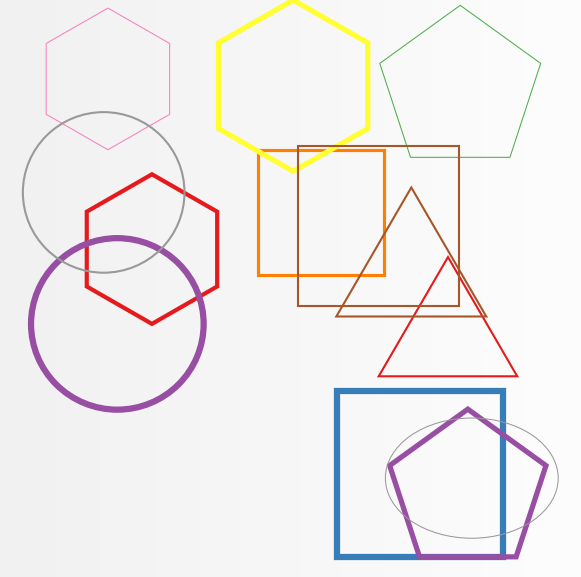[{"shape": "triangle", "thickness": 1, "radius": 0.69, "center": [0.771, 0.416]}, {"shape": "hexagon", "thickness": 2, "radius": 0.65, "center": [0.261, 0.568]}, {"shape": "square", "thickness": 3, "radius": 0.72, "center": [0.723, 0.178]}, {"shape": "pentagon", "thickness": 0.5, "radius": 0.73, "center": [0.792, 0.844]}, {"shape": "pentagon", "thickness": 2.5, "radius": 0.71, "center": [0.805, 0.149]}, {"shape": "circle", "thickness": 3, "radius": 0.74, "center": [0.202, 0.438]}, {"shape": "square", "thickness": 1.5, "radius": 0.54, "center": [0.552, 0.631]}, {"shape": "hexagon", "thickness": 2.5, "radius": 0.74, "center": [0.504, 0.851]}, {"shape": "triangle", "thickness": 1, "radius": 0.74, "center": [0.708, 0.526]}, {"shape": "square", "thickness": 1, "radius": 0.69, "center": [0.652, 0.608]}, {"shape": "hexagon", "thickness": 0.5, "radius": 0.61, "center": [0.186, 0.863]}, {"shape": "circle", "thickness": 1, "radius": 0.7, "center": [0.178, 0.666]}, {"shape": "oval", "thickness": 0.5, "radius": 0.74, "center": [0.812, 0.171]}]